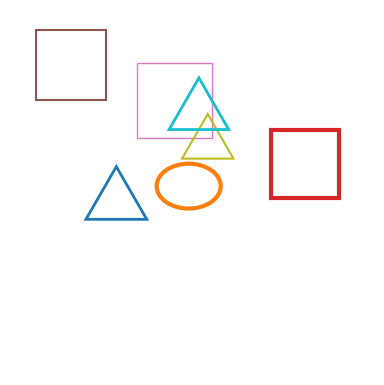[{"shape": "triangle", "thickness": 2, "radius": 0.46, "center": [0.302, 0.476]}, {"shape": "oval", "thickness": 3, "radius": 0.42, "center": [0.49, 0.517]}, {"shape": "square", "thickness": 3, "radius": 0.44, "center": [0.793, 0.574]}, {"shape": "square", "thickness": 1.5, "radius": 0.45, "center": [0.183, 0.831]}, {"shape": "square", "thickness": 1, "radius": 0.49, "center": [0.454, 0.739]}, {"shape": "triangle", "thickness": 1.5, "radius": 0.39, "center": [0.54, 0.627]}, {"shape": "triangle", "thickness": 2, "radius": 0.45, "center": [0.517, 0.708]}]